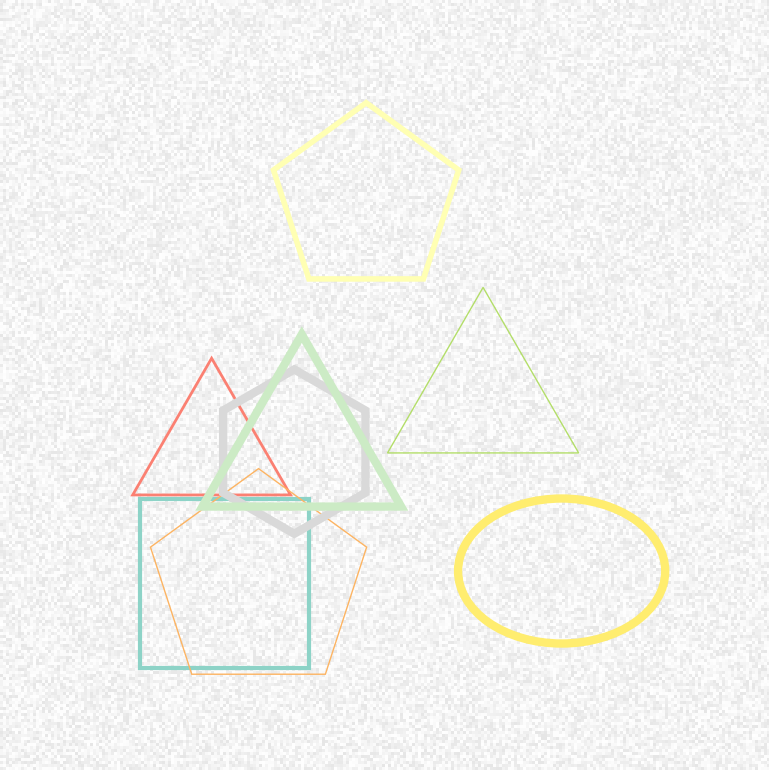[{"shape": "square", "thickness": 1.5, "radius": 0.55, "center": [0.292, 0.242]}, {"shape": "pentagon", "thickness": 2, "radius": 0.63, "center": [0.476, 0.74]}, {"shape": "triangle", "thickness": 1, "radius": 0.59, "center": [0.275, 0.416]}, {"shape": "pentagon", "thickness": 0.5, "radius": 0.74, "center": [0.336, 0.244]}, {"shape": "triangle", "thickness": 0.5, "radius": 0.72, "center": [0.627, 0.483]}, {"shape": "hexagon", "thickness": 3, "radius": 0.53, "center": [0.382, 0.414]}, {"shape": "triangle", "thickness": 3, "radius": 0.74, "center": [0.392, 0.417]}, {"shape": "oval", "thickness": 3, "radius": 0.67, "center": [0.729, 0.258]}]